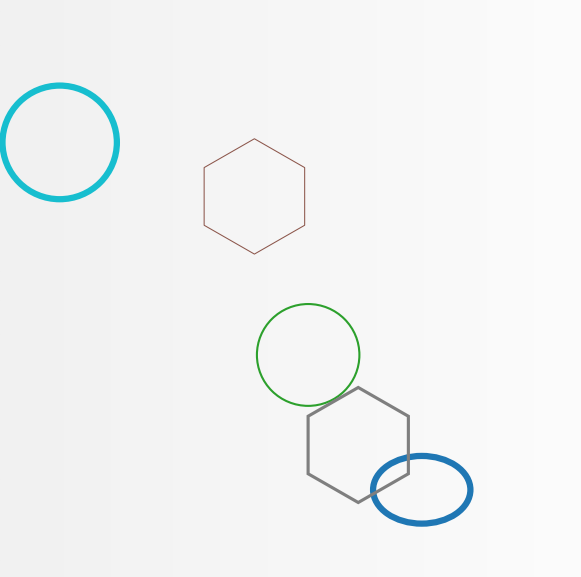[{"shape": "oval", "thickness": 3, "radius": 0.42, "center": [0.726, 0.151]}, {"shape": "circle", "thickness": 1, "radius": 0.44, "center": [0.53, 0.385]}, {"shape": "hexagon", "thickness": 0.5, "radius": 0.5, "center": [0.438, 0.659]}, {"shape": "hexagon", "thickness": 1.5, "radius": 0.5, "center": [0.616, 0.229]}, {"shape": "circle", "thickness": 3, "radius": 0.49, "center": [0.103, 0.753]}]